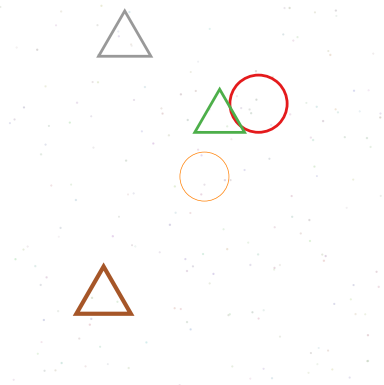[{"shape": "circle", "thickness": 2, "radius": 0.37, "center": [0.671, 0.731]}, {"shape": "triangle", "thickness": 2, "radius": 0.37, "center": [0.571, 0.693]}, {"shape": "circle", "thickness": 0.5, "radius": 0.32, "center": [0.531, 0.541]}, {"shape": "triangle", "thickness": 3, "radius": 0.41, "center": [0.269, 0.226]}, {"shape": "triangle", "thickness": 2, "radius": 0.39, "center": [0.324, 0.893]}]